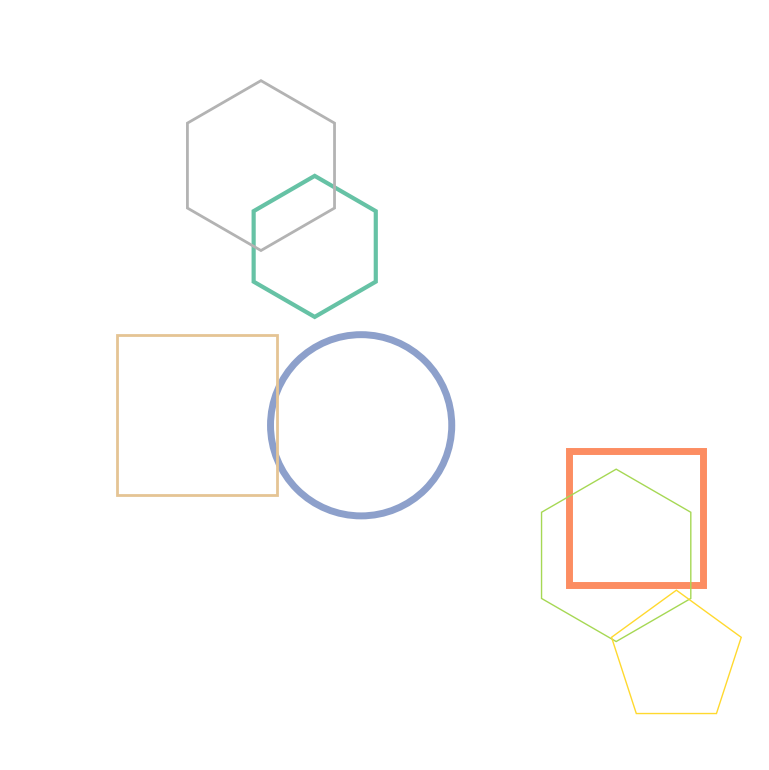[{"shape": "hexagon", "thickness": 1.5, "radius": 0.46, "center": [0.409, 0.68]}, {"shape": "square", "thickness": 2.5, "radius": 0.44, "center": [0.825, 0.327]}, {"shape": "circle", "thickness": 2.5, "radius": 0.59, "center": [0.469, 0.448]}, {"shape": "hexagon", "thickness": 0.5, "radius": 0.56, "center": [0.8, 0.279]}, {"shape": "pentagon", "thickness": 0.5, "radius": 0.44, "center": [0.878, 0.145]}, {"shape": "square", "thickness": 1, "radius": 0.52, "center": [0.256, 0.461]}, {"shape": "hexagon", "thickness": 1, "radius": 0.55, "center": [0.339, 0.785]}]